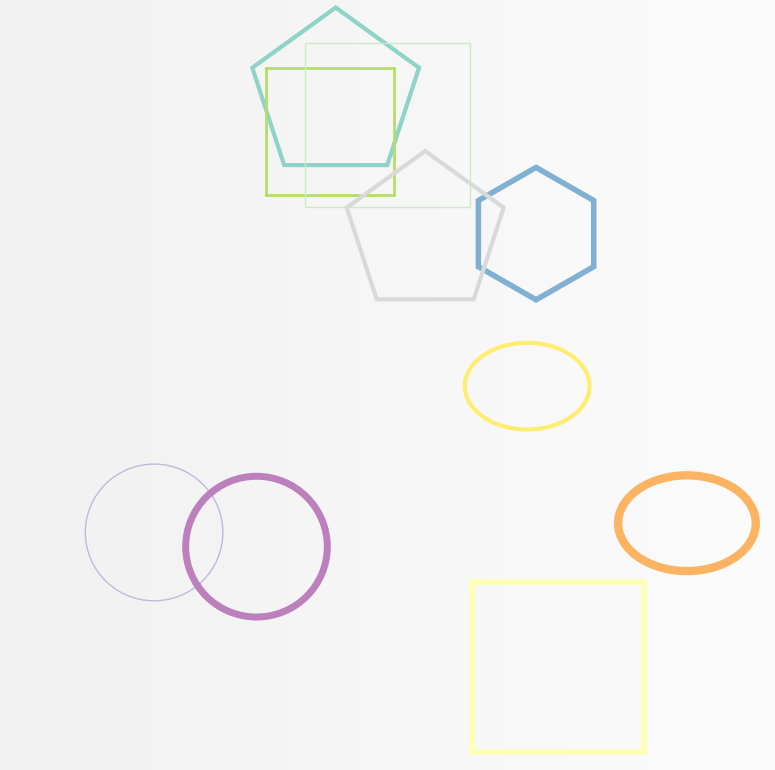[{"shape": "pentagon", "thickness": 1.5, "radius": 0.57, "center": [0.433, 0.877]}, {"shape": "square", "thickness": 2, "radius": 0.55, "center": [0.72, 0.134]}, {"shape": "circle", "thickness": 0.5, "radius": 0.44, "center": [0.199, 0.309]}, {"shape": "hexagon", "thickness": 2, "radius": 0.43, "center": [0.692, 0.697]}, {"shape": "oval", "thickness": 3, "radius": 0.44, "center": [0.886, 0.321]}, {"shape": "square", "thickness": 1, "radius": 0.41, "center": [0.426, 0.829]}, {"shape": "pentagon", "thickness": 1.5, "radius": 0.53, "center": [0.549, 0.697]}, {"shape": "circle", "thickness": 2.5, "radius": 0.46, "center": [0.331, 0.29]}, {"shape": "square", "thickness": 0.5, "radius": 0.53, "center": [0.5, 0.837]}, {"shape": "oval", "thickness": 1.5, "radius": 0.4, "center": [0.68, 0.499]}]